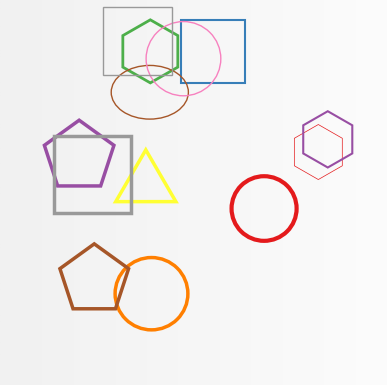[{"shape": "hexagon", "thickness": 0.5, "radius": 0.36, "center": [0.821, 0.605]}, {"shape": "circle", "thickness": 3, "radius": 0.42, "center": [0.682, 0.458]}, {"shape": "square", "thickness": 1.5, "radius": 0.41, "center": [0.55, 0.866]}, {"shape": "hexagon", "thickness": 2, "radius": 0.41, "center": [0.388, 0.867]}, {"shape": "hexagon", "thickness": 1.5, "radius": 0.37, "center": [0.846, 0.638]}, {"shape": "pentagon", "thickness": 2.5, "radius": 0.47, "center": [0.204, 0.593]}, {"shape": "circle", "thickness": 2.5, "radius": 0.47, "center": [0.391, 0.237]}, {"shape": "triangle", "thickness": 2.5, "radius": 0.45, "center": [0.376, 0.521]}, {"shape": "pentagon", "thickness": 2.5, "radius": 0.47, "center": [0.243, 0.273]}, {"shape": "oval", "thickness": 1, "radius": 0.5, "center": [0.387, 0.76]}, {"shape": "circle", "thickness": 1, "radius": 0.48, "center": [0.473, 0.848]}, {"shape": "square", "thickness": 1, "radius": 0.44, "center": [0.356, 0.894]}, {"shape": "square", "thickness": 2.5, "radius": 0.5, "center": [0.238, 0.548]}]